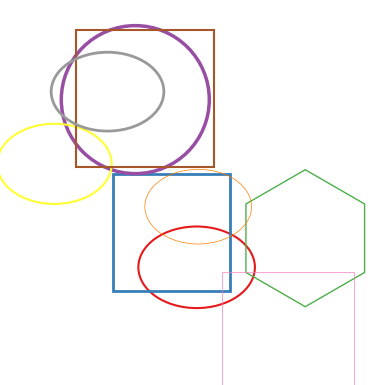[{"shape": "oval", "thickness": 1.5, "radius": 0.76, "center": [0.511, 0.306]}, {"shape": "square", "thickness": 2, "radius": 0.77, "center": [0.445, 0.396]}, {"shape": "hexagon", "thickness": 1, "radius": 0.89, "center": [0.793, 0.381]}, {"shape": "circle", "thickness": 2.5, "radius": 0.96, "center": [0.351, 0.741]}, {"shape": "oval", "thickness": 0.5, "radius": 0.69, "center": [0.515, 0.463]}, {"shape": "oval", "thickness": 1.5, "radius": 0.74, "center": [0.141, 0.574]}, {"shape": "square", "thickness": 1.5, "radius": 0.89, "center": [0.377, 0.745]}, {"shape": "square", "thickness": 0.5, "radius": 0.85, "center": [0.748, 0.122]}, {"shape": "oval", "thickness": 2, "radius": 0.73, "center": [0.279, 0.762]}]